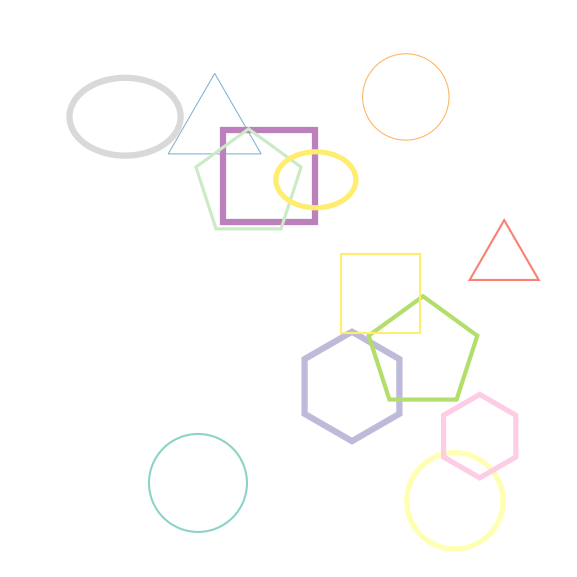[{"shape": "circle", "thickness": 1, "radius": 0.42, "center": [0.343, 0.163]}, {"shape": "circle", "thickness": 2.5, "radius": 0.42, "center": [0.788, 0.132]}, {"shape": "hexagon", "thickness": 3, "radius": 0.47, "center": [0.609, 0.33]}, {"shape": "triangle", "thickness": 1, "radius": 0.35, "center": [0.873, 0.549]}, {"shape": "triangle", "thickness": 0.5, "radius": 0.46, "center": [0.372, 0.779]}, {"shape": "circle", "thickness": 0.5, "radius": 0.37, "center": [0.703, 0.831]}, {"shape": "pentagon", "thickness": 2, "radius": 0.49, "center": [0.732, 0.387]}, {"shape": "hexagon", "thickness": 2.5, "radius": 0.36, "center": [0.831, 0.244]}, {"shape": "oval", "thickness": 3, "radius": 0.48, "center": [0.217, 0.797]}, {"shape": "square", "thickness": 3, "radius": 0.4, "center": [0.466, 0.694]}, {"shape": "pentagon", "thickness": 1.5, "radius": 0.48, "center": [0.43, 0.68]}, {"shape": "oval", "thickness": 2.5, "radius": 0.35, "center": [0.547, 0.688]}, {"shape": "square", "thickness": 1, "radius": 0.34, "center": [0.659, 0.491]}]